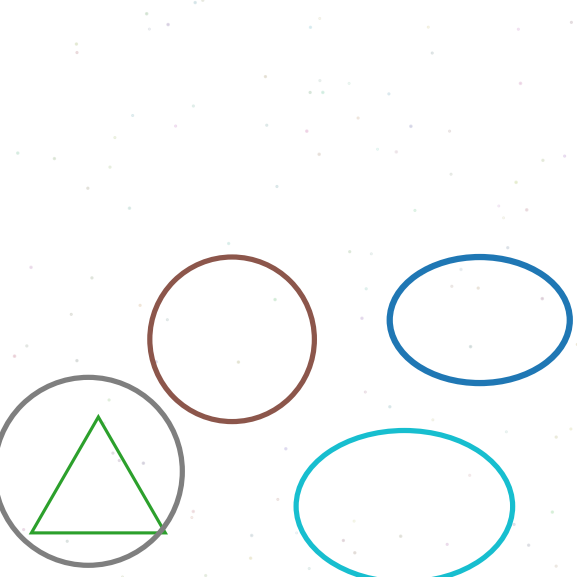[{"shape": "oval", "thickness": 3, "radius": 0.78, "center": [0.831, 0.445]}, {"shape": "triangle", "thickness": 1.5, "radius": 0.67, "center": [0.17, 0.143]}, {"shape": "circle", "thickness": 2.5, "radius": 0.71, "center": [0.402, 0.412]}, {"shape": "circle", "thickness": 2.5, "radius": 0.81, "center": [0.153, 0.183]}, {"shape": "oval", "thickness": 2.5, "radius": 0.94, "center": [0.7, 0.122]}]